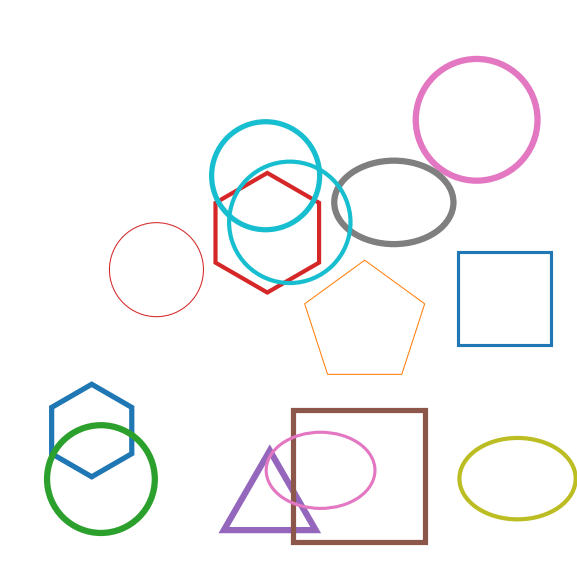[{"shape": "square", "thickness": 1.5, "radius": 0.41, "center": [0.874, 0.482]}, {"shape": "hexagon", "thickness": 2.5, "radius": 0.4, "center": [0.159, 0.254]}, {"shape": "pentagon", "thickness": 0.5, "radius": 0.55, "center": [0.631, 0.439]}, {"shape": "circle", "thickness": 3, "radius": 0.47, "center": [0.175, 0.17]}, {"shape": "circle", "thickness": 0.5, "radius": 0.41, "center": [0.271, 0.532]}, {"shape": "hexagon", "thickness": 2, "radius": 0.52, "center": [0.463, 0.596]}, {"shape": "triangle", "thickness": 3, "radius": 0.46, "center": [0.467, 0.127]}, {"shape": "square", "thickness": 2.5, "radius": 0.57, "center": [0.621, 0.175]}, {"shape": "oval", "thickness": 1.5, "radius": 0.47, "center": [0.555, 0.185]}, {"shape": "circle", "thickness": 3, "radius": 0.53, "center": [0.825, 0.792]}, {"shape": "oval", "thickness": 3, "radius": 0.52, "center": [0.682, 0.649]}, {"shape": "oval", "thickness": 2, "radius": 0.5, "center": [0.896, 0.17]}, {"shape": "circle", "thickness": 2.5, "radius": 0.47, "center": [0.46, 0.695]}, {"shape": "circle", "thickness": 2, "radius": 0.53, "center": [0.502, 0.614]}]